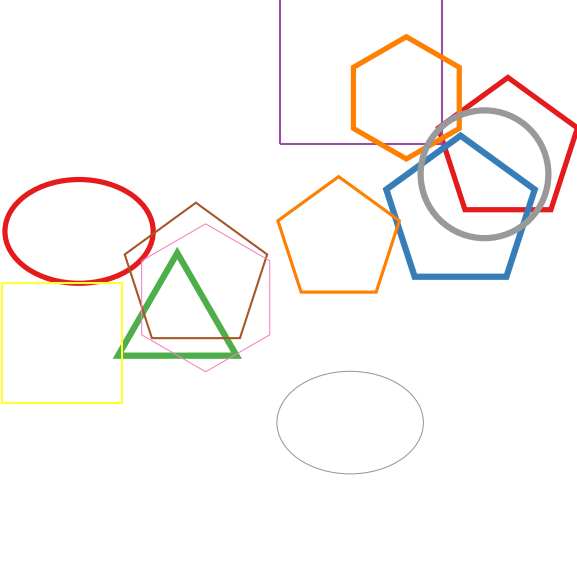[{"shape": "oval", "thickness": 2.5, "radius": 0.64, "center": [0.137, 0.598]}, {"shape": "pentagon", "thickness": 2.5, "radius": 0.63, "center": [0.88, 0.738]}, {"shape": "pentagon", "thickness": 3, "radius": 0.68, "center": [0.797, 0.629]}, {"shape": "triangle", "thickness": 3, "radius": 0.59, "center": [0.307, 0.442]}, {"shape": "square", "thickness": 1, "radius": 0.7, "center": [0.625, 0.89]}, {"shape": "hexagon", "thickness": 2.5, "radius": 0.53, "center": [0.704, 0.83]}, {"shape": "pentagon", "thickness": 1.5, "radius": 0.55, "center": [0.586, 0.583]}, {"shape": "square", "thickness": 1, "radius": 0.52, "center": [0.107, 0.405]}, {"shape": "pentagon", "thickness": 1, "radius": 0.65, "center": [0.339, 0.518]}, {"shape": "hexagon", "thickness": 0.5, "radius": 0.64, "center": [0.356, 0.483]}, {"shape": "circle", "thickness": 3, "radius": 0.55, "center": [0.839, 0.697]}, {"shape": "oval", "thickness": 0.5, "radius": 0.63, "center": [0.606, 0.267]}]